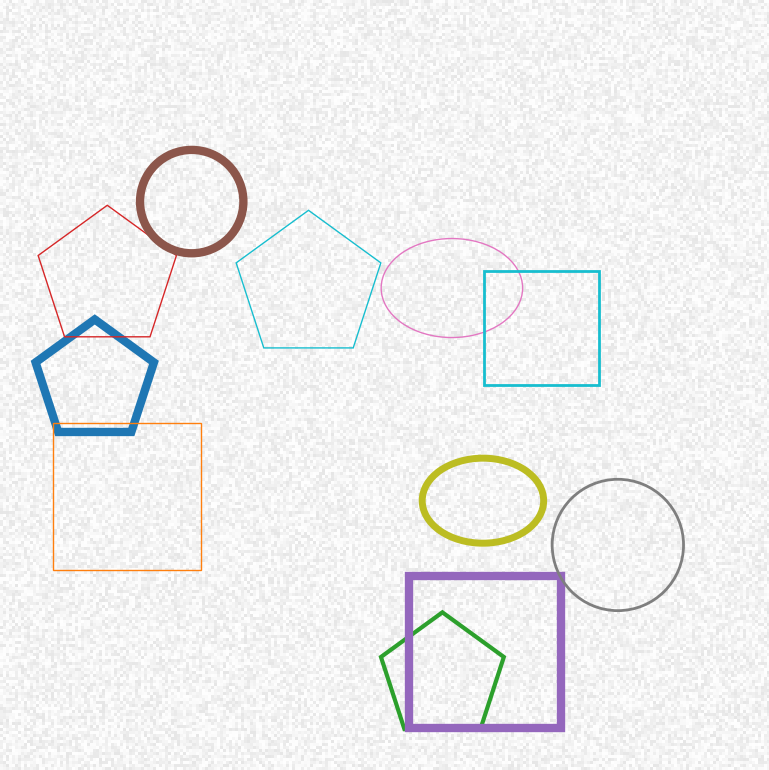[{"shape": "pentagon", "thickness": 3, "radius": 0.4, "center": [0.123, 0.504]}, {"shape": "square", "thickness": 0.5, "radius": 0.48, "center": [0.164, 0.355]}, {"shape": "pentagon", "thickness": 1.5, "radius": 0.42, "center": [0.575, 0.121]}, {"shape": "pentagon", "thickness": 0.5, "radius": 0.47, "center": [0.139, 0.639]}, {"shape": "square", "thickness": 3, "radius": 0.49, "center": [0.63, 0.153]}, {"shape": "circle", "thickness": 3, "radius": 0.34, "center": [0.249, 0.738]}, {"shape": "oval", "thickness": 0.5, "radius": 0.46, "center": [0.587, 0.626]}, {"shape": "circle", "thickness": 1, "radius": 0.43, "center": [0.802, 0.292]}, {"shape": "oval", "thickness": 2.5, "radius": 0.39, "center": [0.627, 0.35]}, {"shape": "pentagon", "thickness": 0.5, "radius": 0.49, "center": [0.401, 0.628]}, {"shape": "square", "thickness": 1, "radius": 0.37, "center": [0.703, 0.574]}]